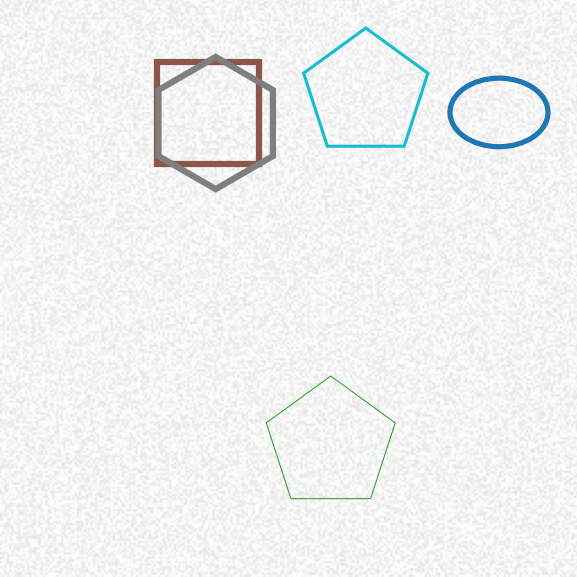[{"shape": "oval", "thickness": 2.5, "radius": 0.42, "center": [0.864, 0.804]}, {"shape": "pentagon", "thickness": 0.5, "radius": 0.59, "center": [0.573, 0.231]}, {"shape": "square", "thickness": 3, "radius": 0.44, "center": [0.36, 0.804]}, {"shape": "hexagon", "thickness": 3, "radius": 0.57, "center": [0.373, 0.786]}, {"shape": "pentagon", "thickness": 1.5, "radius": 0.57, "center": [0.633, 0.837]}]